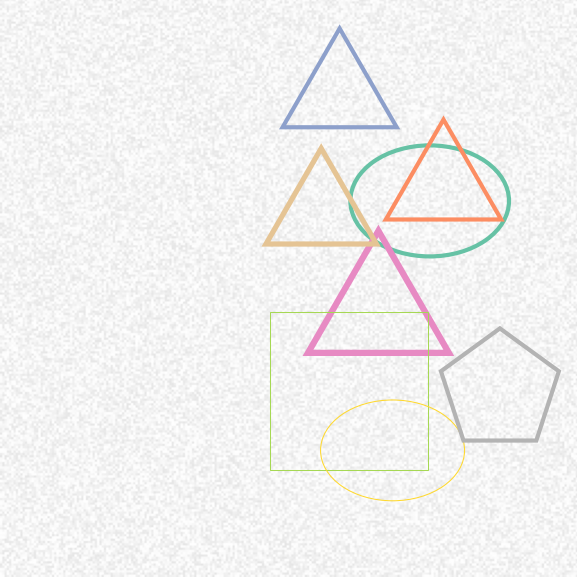[{"shape": "oval", "thickness": 2, "radius": 0.69, "center": [0.744, 0.651]}, {"shape": "triangle", "thickness": 2, "radius": 0.58, "center": [0.768, 0.677]}, {"shape": "triangle", "thickness": 2, "radius": 0.57, "center": [0.588, 0.836]}, {"shape": "triangle", "thickness": 3, "radius": 0.7, "center": [0.655, 0.459]}, {"shape": "square", "thickness": 0.5, "radius": 0.68, "center": [0.604, 0.322]}, {"shape": "oval", "thickness": 0.5, "radius": 0.62, "center": [0.68, 0.219]}, {"shape": "triangle", "thickness": 2.5, "radius": 0.55, "center": [0.556, 0.632]}, {"shape": "pentagon", "thickness": 2, "radius": 0.54, "center": [0.866, 0.323]}]